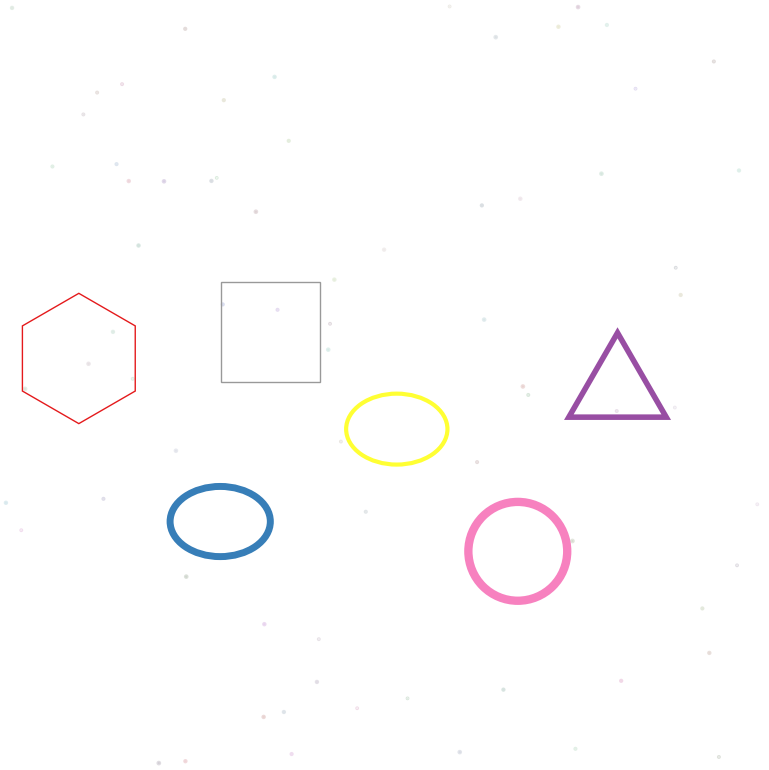[{"shape": "hexagon", "thickness": 0.5, "radius": 0.42, "center": [0.102, 0.534]}, {"shape": "oval", "thickness": 2.5, "radius": 0.33, "center": [0.286, 0.323]}, {"shape": "triangle", "thickness": 2, "radius": 0.37, "center": [0.802, 0.495]}, {"shape": "oval", "thickness": 1.5, "radius": 0.33, "center": [0.515, 0.443]}, {"shape": "circle", "thickness": 3, "radius": 0.32, "center": [0.672, 0.284]}, {"shape": "square", "thickness": 0.5, "radius": 0.32, "center": [0.351, 0.569]}]